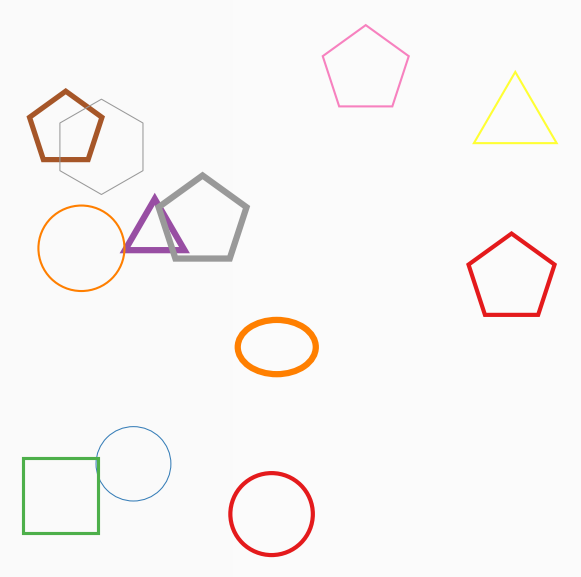[{"shape": "circle", "thickness": 2, "radius": 0.35, "center": [0.467, 0.109]}, {"shape": "pentagon", "thickness": 2, "radius": 0.39, "center": [0.88, 0.517]}, {"shape": "circle", "thickness": 0.5, "radius": 0.32, "center": [0.23, 0.196]}, {"shape": "square", "thickness": 1.5, "radius": 0.32, "center": [0.104, 0.141]}, {"shape": "triangle", "thickness": 3, "radius": 0.3, "center": [0.266, 0.596]}, {"shape": "oval", "thickness": 3, "radius": 0.34, "center": [0.476, 0.398]}, {"shape": "circle", "thickness": 1, "radius": 0.37, "center": [0.14, 0.569]}, {"shape": "triangle", "thickness": 1, "radius": 0.41, "center": [0.887, 0.792]}, {"shape": "pentagon", "thickness": 2.5, "radius": 0.33, "center": [0.113, 0.776]}, {"shape": "pentagon", "thickness": 1, "radius": 0.39, "center": [0.629, 0.878]}, {"shape": "hexagon", "thickness": 0.5, "radius": 0.41, "center": [0.175, 0.745]}, {"shape": "pentagon", "thickness": 3, "radius": 0.4, "center": [0.349, 0.616]}]